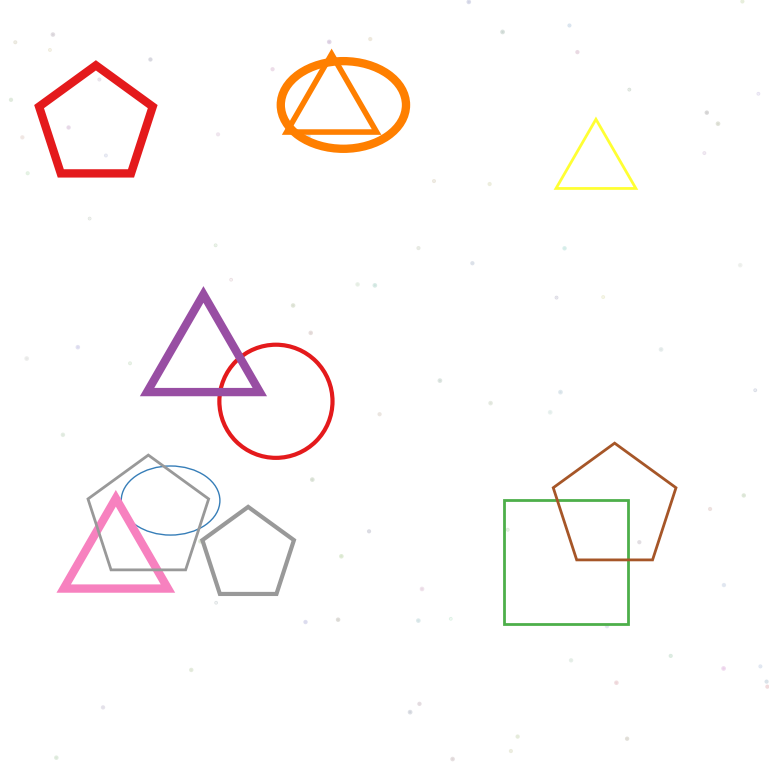[{"shape": "circle", "thickness": 1.5, "radius": 0.37, "center": [0.358, 0.479]}, {"shape": "pentagon", "thickness": 3, "radius": 0.39, "center": [0.125, 0.838]}, {"shape": "oval", "thickness": 0.5, "radius": 0.32, "center": [0.222, 0.35]}, {"shape": "square", "thickness": 1, "radius": 0.4, "center": [0.736, 0.27]}, {"shape": "triangle", "thickness": 3, "radius": 0.42, "center": [0.264, 0.533]}, {"shape": "oval", "thickness": 3, "radius": 0.41, "center": [0.446, 0.864]}, {"shape": "triangle", "thickness": 2, "radius": 0.34, "center": [0.431, 0.862]}, {"shape": "triangle", "thickness": 1, "radius": 0.3, "center": [0.774, 0.785]}, {"shape": "pentagon", "thickness": 1, "radius": 0.42, "center": [0.798, 0.341]}, {"shape": "triangle", "thickness": 3, "radius": 0.39, "center": [0.15, 0.275]}, {"shape": "pentagon", "thickness": 1, "radius": 0.41, "center": [0.193, 0.327]}, {"shape": "pentagon", "thickness": 1.5, "radius": 0.31, "center": [0.322, 0.279]}]